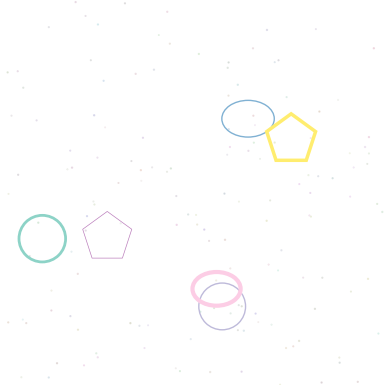[{"shape": "circle", "thickness": 2, "radius": 0.3, "center": [0.11, 0.38]}, {"shape": "circle", "thickness": 1, "radius": 0.3, "center": [0.577, 0.204]}, {"shape": "oval", "thickness": 1, "radius": 0.34, "center": [0.644, 0.692]}, {"shape": "oval", "thickness": 3, "radius": 0.31, "center": [0.562, 0.25]}, {"shape": "pentagon", "thickness": 0.5, "radius": 0.34, "center": [0.279, 0.384]}, {"shape": "pentagon", "thickness": 2.5, "radius": 0.33, "center": [0.756, 0.638]}]